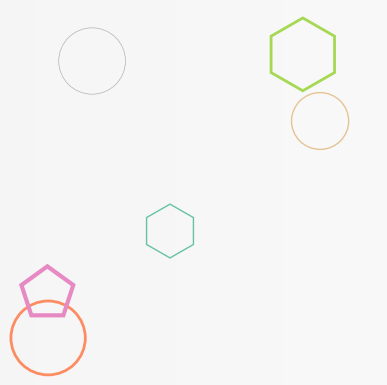[{"shape": "hexagon", "thickness": 1, "radius": 0.35, "center": [0.439, 0.4]}, {"shape": "circle", "thickness": 2, "radius": 0.48, "center": [0.124, 0.122]}, {"shape": "pentagon", "thickness": 3, "radius": 0.35, "center": [0.122, 0.238]}, {"shape": "hexagon", "thickness": 2, "radius": 0.47, "center": [0.781, 0.859]}, {"shape": "circle", "thickness": 1, "radius": 0.37, "center": [0.826, 0.686]}, {"shape": "circle", "thickness": 0.5, "radius": 0.43, "center": [0.238, 0.842]}]